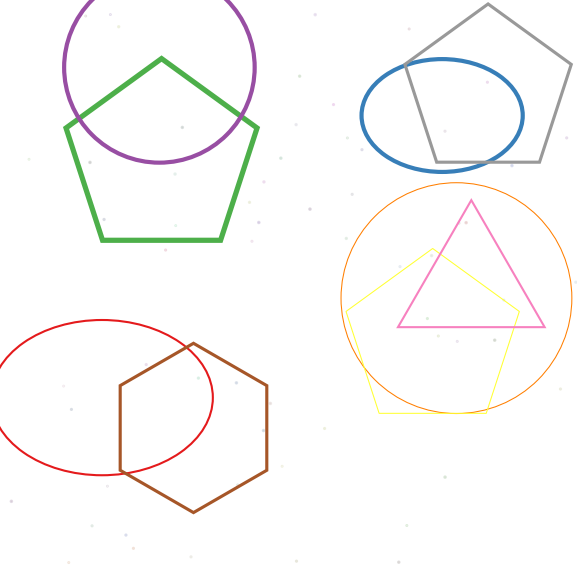[{"shape": "oval", "thickness": 1, "radius": 0.96, "center": [0.177, 0.311]}, {"shape": "oval", "thickness": 2, "radius": 0.7, "center": [0.766, 0.799]}, {"shape": "pentagon", "thickness": 2.5, "radius": 0.87, "center": [0.28, 0.724]}, {"shape": "circle", "thickness": 2, "radius": 0.82, "center": [0.276, 0.882]}, {"shape": "circle", "thickness": 0.5, "radius": 1.0, "center": [0.79, 0.483]}, {"shape": "pentagon", "thickness": 0.5, "radius": 0.79, "center": [0.749, 0.411]}, {"shape": "hexagon", "thickness": 1.5, "radius": 0.73, "center": [0.335, 0.258]}, {"shape": "triangle", "thickness": 1, "radius": 0.73, "center": [0.816, 0.506]}, {"shape": "pentagon", "thickness": 1.5, "radius": 0.76, "center": [0.845, 0.841]}]